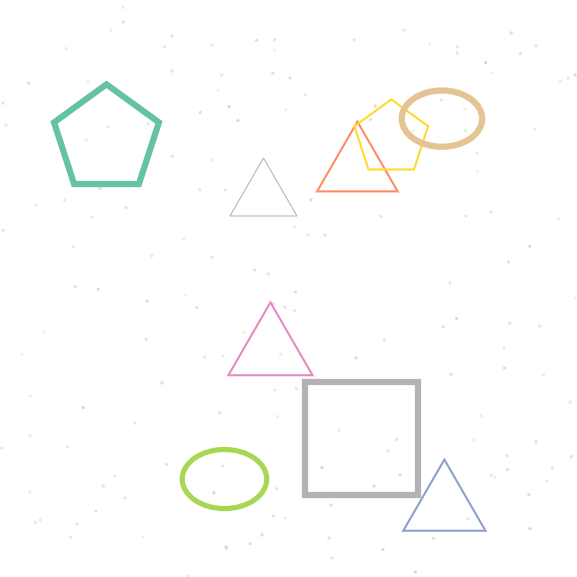[{"shape": "pentagon", "thickness": 3, "radius": 0.48, "center": [0.184, 0.758]}, {"shape": "triangle", "thickness": 1, "radius": 0.4, "center": [0.619, 0.708]}, {"shape": "triangle", "thickness": 1, "radius": 0.41, "center": [0.769, 0.121]}, {"shape": "triangle", "thickness": 1, "radius": 0.42, "center": [0.468, 0.391]}, {"shape": "oval", "thickness": 2.5, "radius": 0.37, "center": [0.389, 0.17]}, {"shape": "pentagon", "thickness": 1, "radius": 0.34, "center": [0.678, 0.76]}, {"shape": "oval", "thickness": 3, "radius": 0.35, "center": [0.765, 0.794]}, {"shape": "square", "thickness": 3, "radius": 0.49, "center": [0.626, 0.24]}, {"shape": "triangle", "thickness": 0.5, "radius": 0.33, "center": [0.456, 0.659]}]